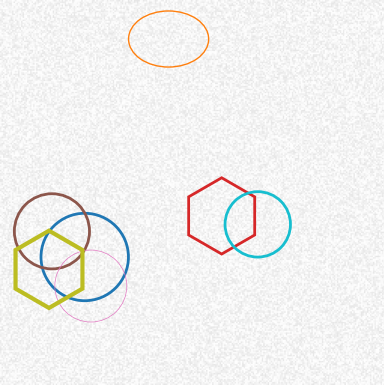[{"shape": "circle", "thickness": 2, "radius": 0.57, "center": [0.22, 0.332]}, {"shape": "oval", "thickness": 1, "radius": 0.52, "center": [0.438, 0.899]}, {"shape": "hexagon", "thickness": 2, "radius": 0.5, "center": [0.576, 0.439]}, {"shape": "circle", "thickness": 2, "radius": 0.49, "center": [0.135, 0.399]}, {"shape": "circle", "thickness": 0.5, "radius": 0.47, "center": [0.236, 0.257]}, {"shape": "hexagon", "thickness": 3, "radius": 0.5, "center": [0.127, 0.3]}, {"shape": "circle", "thickness": 2, "radius": 0.42, "center": [0.67, 0.417]}]